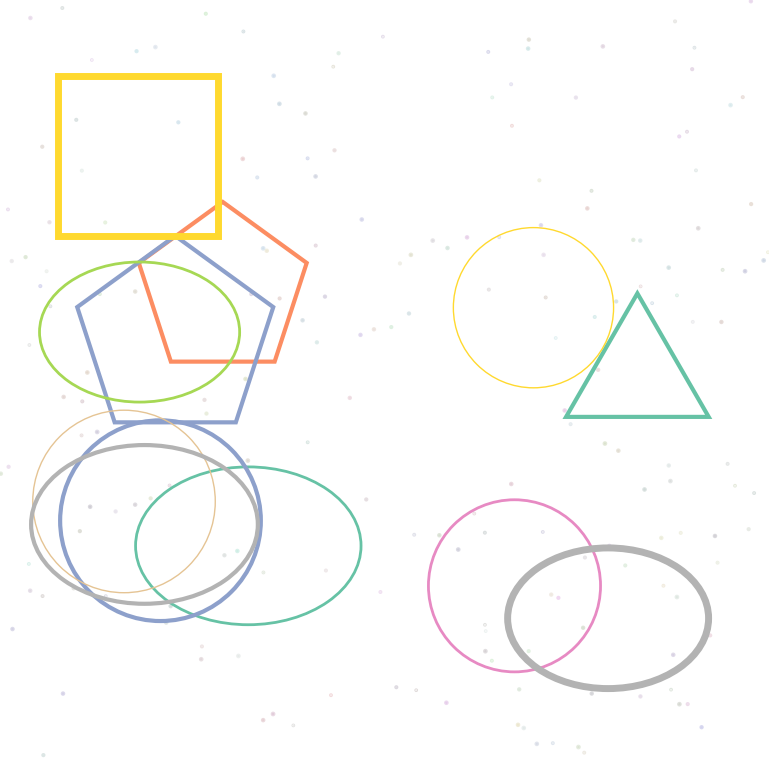[{"shape": "triangle", "thickness": 1.5, "radius": 0.53, "center": [0.828, 0.512]}, {"shape": "oval", "thickness": 1, "radius": 0.73, "center": [0.322, 0.291]}, {"shape": "pentagon", "thickness": 1.5, "radius": 0.57, "center": [0.289, 0.623]}, {"shape": "pentagon", "thickness": 1.5, "radius": 0.67, "center": [0.228, 0.56]}, {"shape": "circle", "thickness": 1.5, "radius": 0.65, "center": [0.208, 0.324]}, {"shape": "circle", "thickness": 1, "radius": 0.56, "center": [0.668, 0.239]}, {"shape": "oval", "thickness": 1, "radius": 0.65, "center": [0.181, 0.569]}, {"shape": "circle", "thickness": 0.5, "radius": 0.52, "center": [0.693, 0.6]}, {"shape": "square", "thickness": 2.5, "radius": 0.52, "center": [0.179, 0.797]}, {"shape": "circle", "thickness": 0.5, "radius": 0.59, "center": [0.161, 0.349]}, {"shape": "oval", "thickness": 2.5, "radius": 0.65, "center": [0.79, 0.197]}, {"shape": "oval", "thickness": 1.5, "radius": 0.74, "center": [0.188, 0.319]}]